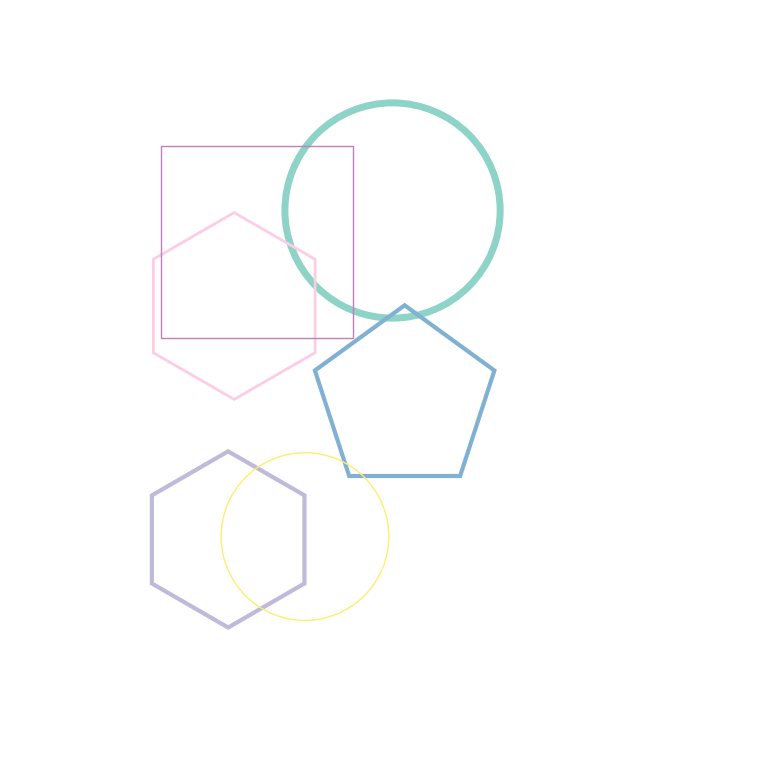[{"shape": "circle", "thickness": 2.5, "radius": 0.7, "center": [0.51, 0.727]}, {"shape": "hexagon", "thickness": 1.5, "radius": 0.57, "center": [0.296, 0.299]}, {"shape": "pentagon", "thickness": 1.5, "radius": 0.61, "center": [0.526, 0.481]}, {"shape": "hexagon", "thickness": 1, "radius": 0.61, "center": [0.304, 0.603]}, {"shape": "square", "thickness": 0.5, "radius": 0.62, "center": [0.334, 0.686]}, {"shape": "circle", "thickness": 0.5, "radius": 0.54, "center": [0.396, 0.303]}]